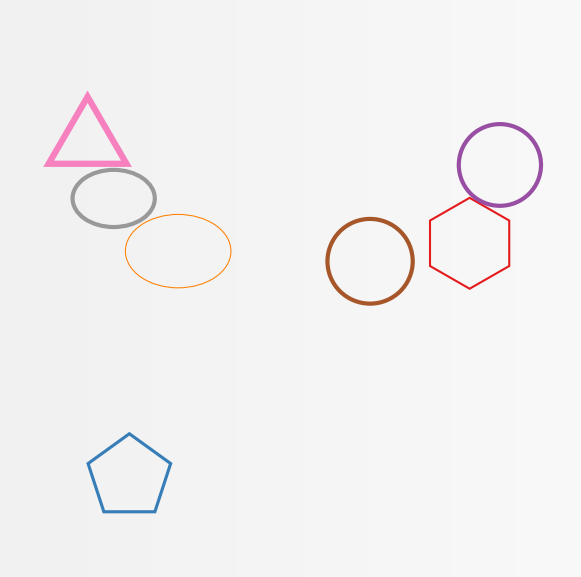[{"shape": "hexagon", "thickness": 1, "radius": 0.39, "center": [0.808, 0.578]}, {"shape": "pentagon", "thickness": 1.5, "radius": 0.37, "center": [0.223, 0.173]}, {"shape": "circle", "thickness": 2, "radius": 0.35, "center": [0.86, 0.713]}, {"shape": "oval", "thickness": 0.5, "radius": 0.45, "center": [0.307, 0.564]}, {"shape": "circle", "thickness": 2, "radius": 0.37, "center": [0.637, 0.547]}, {"shape": "triangle", "thickness": 3, "radius": 0.39, "center": [0.151, 0.754]}, {"shape": "oval", "thickness": 2, "radius": 0.35, "center": [0.196, 0.656]}]